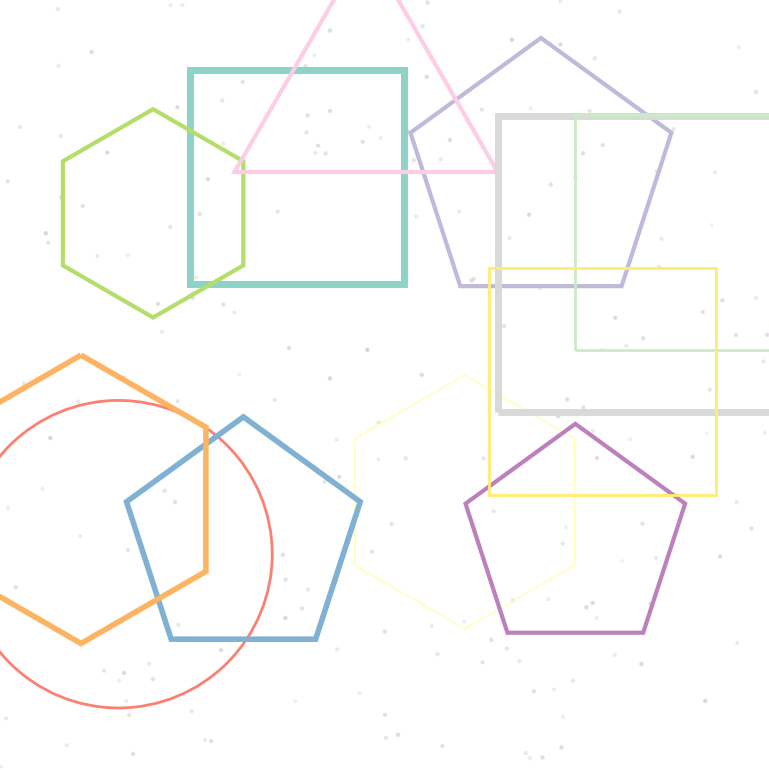[{"shape": "square", "thickness": 2.5, "radius": 0.69, "center": [0.385, 0.77]}, {"shape": "hexagon", "thickness": 0.5, "radius": 0.82, "center": [0.604, 0.348]}, {"shape": "pentagon", "thickness": 1.5, "radius": 0.89, "center": [0.703, 0.773]}, {"shape": "circle", "thickness": 1, "radius": 1.0, "center": [0.154, 0.28]}, {"shape": "pentagon", "thickness": 2, "radius": 0.8, "center": [0.316, 0.299]}, {"shape": "hexagon", "thickness": 2, "radius": 0.94, "center": [0.105, 0.352]}, {"shape": "hexagon", "thickness": 1.5, "radius": 0.68, "center": [0.199, 0.723]}, {"shape": "triangle", "thickness": 1.5, "radius": 0.99, "center": [0.475, 0.875]}, {"shape": "square", "thickness": 2.5, "radius": 0.96, "center": [0.839, 0.657]}, {"shape": "pentagon", "thickness": 1.5, "radius": 0.75, "center": [0.747, 0.3]}, {"shape": "square", "thickness": 1, "radius": 0.76, "center": [0.9, 0.698]}, {"shape": "square", "thickness": 1, "radius": 0.74, "center": [0.782, 0.505]}]